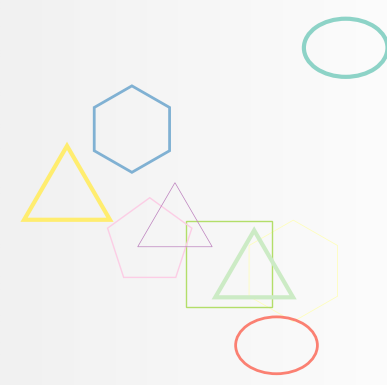[{"shape": "oval", "thickness": 3, "radius": 0.54, "center": [0.892, 0.876]}, {"shape": "hexagon", "thickness": 0.5, "radius": 0.66, "center": [0.757, 0.296]}, {"shape": "oval", "thickness": 2, "radius": 0.53, "center": [0.714, 0.103]}, {"shape": "hexagon", "thickness": 2, "radius": 0.56, "center": [0.34, 0.665]}, {"shape": "square", "thickness": 1, "radius": 0.56, "center": [0.59, 0.315]}, {"shape": "pentagon", "thickness": 1, "radius": 0.57, "center": [0.386, 0.372]}, {"shape": "triangle", "thickness": 0.5, "radius": 0.55, "center": [0.451, 0.415]}, {"shape": "triangle", "thickness": 3, "radius": 0.58, "center": [0.656, 0.286]}, {"shape": "triangle", "thickness": 3, "radius": 0.64, "center": [0.173, 0.493]}]